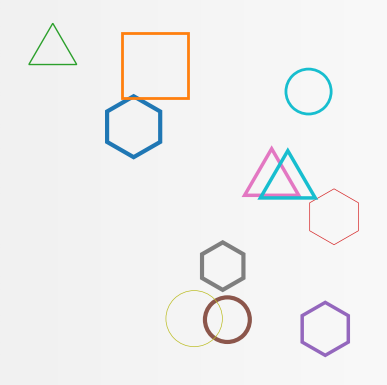[{"shape": "hexagon", "thickness": 3, "radius": 0.4, "center": [0.345, 0.671]}, {"shape": "square", "thickness": 2, "radius": 0.42, "center": [0.399, 0.83]}, {"shape": "triangle", "thickness": 1, "radius": 0.36, "center": [0.136, 0.868]}, {"shape": "hexagon", "thickness": 0.5, "radius": 0.36, "center": [0.862, 0.437]}, {"shape": "hexagon", "thickness": 2.5, "radius": 0.34, "center": [0.839, 0.146]}, {"shape": "circle", "thickness": 3, "radius": 0.29, "center": [0.587, 0.17]}, {"shape": "triangle", "thickness": 2.5, "radius": 0.4, "center": [0.701, 0.533]}, {"shape": "hexagon", "thickness": 3, "radius": 0.31, "center": [0.575, 0.309]}, {"shape": "circle", "thickness": 0.5, "radius": 0.36, "center": [0.501, 0.172]}, {"shape": "circle", "thickness": 2, "radius": 0.29, "center": [0.796, 0.762]}, {"shape": "triangle", "thickness": 2.5, "radius": 0.41, "center": [0.743, 0.527]}]